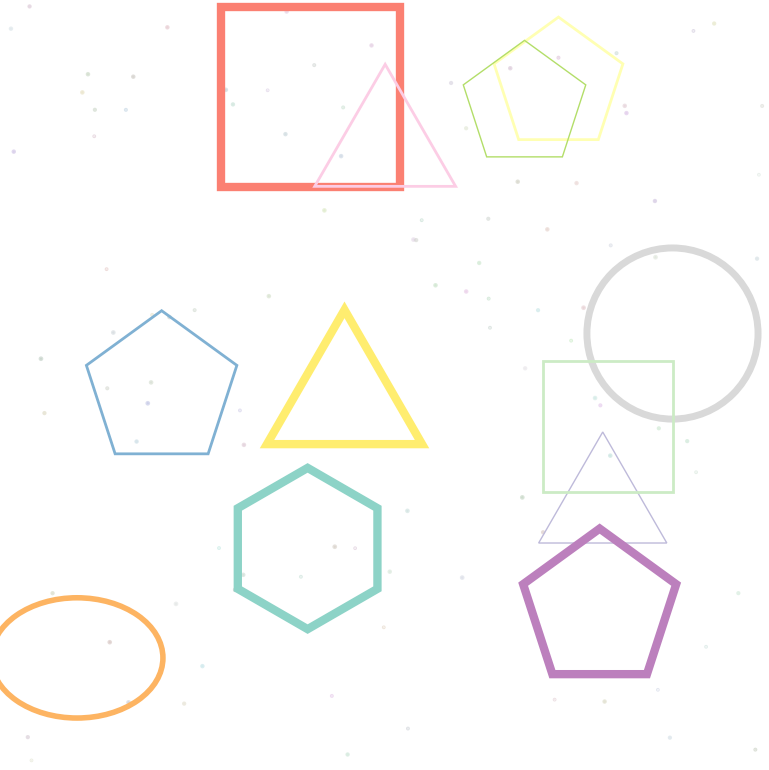[{"shape": "hexagon", "thickness": 3, "radius": 0.52, "center": [0.4, 0.288]}, {"shape": "pentagon", "thickness": 1, "radius": 0.44, "center": [0.725, 0.89]}, {"shape": "triangle", "thickness": 0.5, "radius": 0.48, "center": [0.783, 0.343]}, {"shape": "square", "thickness": 3, "radius": 0.58, "center": [0.403, 0.874]}, {"shape": "pentagon", "thickness": 1, "radius": 0.51, "center": [0.21, 0.494]}, {"shape": "oval", "thickness": 2, "radius": 0.56, "center": [0.1, 0.146]}, {"shape": "pentagon", "thickness": 0.5, "radius": 0.42, "center": [0.681, 0.864]}, {"shape": "triangle", "thickness": 1, "radius": 0.53, "center": [0.5, 0.811]}, {"shape": "circle", "thickness": 2.5, "radius": 0.56, "center": [0.873, 0.567]}, {"shape": "pentagon", "thickness": 3, "radius": 0.52, "center": [0.779, 0.209]}, {"shape": "square", "thickness": 1, "radius": 0.42, "center": [0.79, 0.446]}, {"shape": "triangle", "thickness": 3, "radius": 0.58, "center": [0.447, 0.481]}]